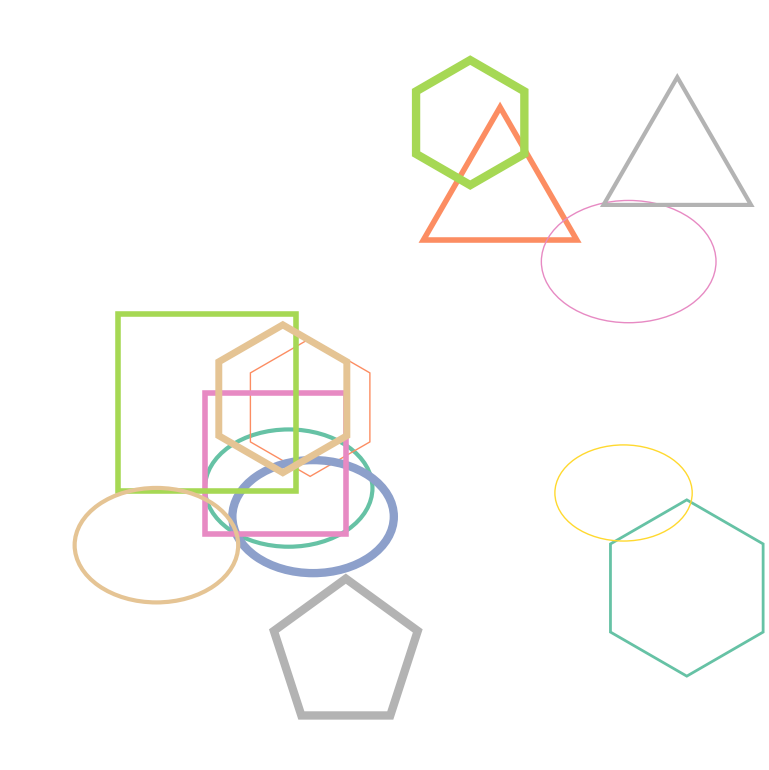[{"shape": "oval", "thickness": 1.5, "radius": 0.54, "center": [0.375, 0.366]}, {"shape": "hexagon", "thickness": 1, "radius": 0.57, "center": [0.892, 0.236]}, {"shape": "triangle", "thickness": 2, "radius": 0.58, "center": [0.649, 0.746]}, {"shape": "hexagon", "thickness": 0.5, "radius": 0.45, "center": [0.403, 0.471]}, {"shape": "oval", "thickness": 3, "radius": 0.52, "center": [0.407, 0.329]}, {"shape": "oval", "thickness": 0.5, "radius": 0.57, "center": [0.816, 0.66]}, {"shape": "square", "thickness": 2, "radius": 0.46, "center": [0.358, 0.398]}, {"shape": "square", "thickness": 2, "radius": 0.57, "center": [0.269, 0.477]}, {"shape": "hexagon", "thickness": 3, "radius": 0.41, "center": [0.611, 0.841]}, {"shape": "oval", "thickness": 0.5, "radius": 0.45, "center": [0.81, 0.36]}, {"shape": "oval", "thickness": 1.5, "radius": 0.53, "center": [0.203, 0.292]}, {"shape": "hexagon", "thickness": 2.5, "radius": 0.48, "center": [0.367, 0.482]}, {"shape": "pentagon", "thickness": 3, "radius": 0.49, "center": [0.449, 0.15]}, {"shape": "triangle", "thickness": 1.5, "radius": 0.55, "center": [0.88, 0.789]}]